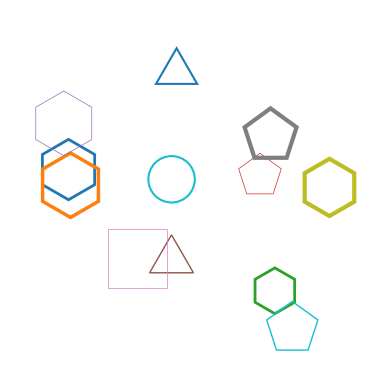[{"shape": "hexagon", "thickness": 2, "radius": 0.39, "center": [0.178, 0.56]}, {"shape": "triangle", "thickness": 1.5, "radius": 0.31, "center": [0.459, 0.813]}, {"shape": "hexagon", "thickness": 2.5, "radius": 0.42, "center": [0.183, 0.519]}, {"shape": "hexagon", "thickness": 2, "radius": 0.3, "center": [0.714, 0.245]}, {"shape": "pentagon", "thickness": 0.5, "radius": 0.29, "center": [0.675, 0.544]}, {"shape": "hexagon", "thickness": 0.5, "radius": 0.42, "center": [0.166, 0.68]}, {"shape": "triangle", "thickness": 1, "radius": 0.33, "center": [0.445, 0.324]}, {"shape": "square", "thickness": 0.5, "radius": 0.38, "center": [0.357, 0.328]}, {"shape": "pentagon", "thickness": 3, "radius": 0.35, "center": [0.703, 0.648]}, {"shape": "hexagon", "thickness": 3, "radius": 0.37, "center": [0.856, 0.513]}, {"shape": "circle", "thickness": 1.5, "radius": 0.3, "center": [0.446, 0.534]}, {"shape": "pentagon", "thickness": 1, "radius": 0.35, "center": [0.759, 0.147]}]